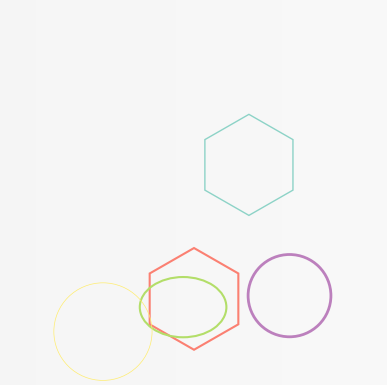[{"shape": "hexagon", "thickness": 1, "radius": 0.66, "center": [0.642, 0.572]}, {"shape": "hexagon", "thickness": 1.5, "radius": 0.66, "center": [0.501, 0.224]}, {"shape": "oval", "thickness": 1.5, "radius": 0.56, "center": [0.472, 0.202]}, {"shape": "circle", "thickness": 2, "radius": 0.53, "center": [0.747, 0.232]}, {"shape": "circle", "thickness": 0.5, "radius": 0.63, "center": [0.266, 0.139]}]